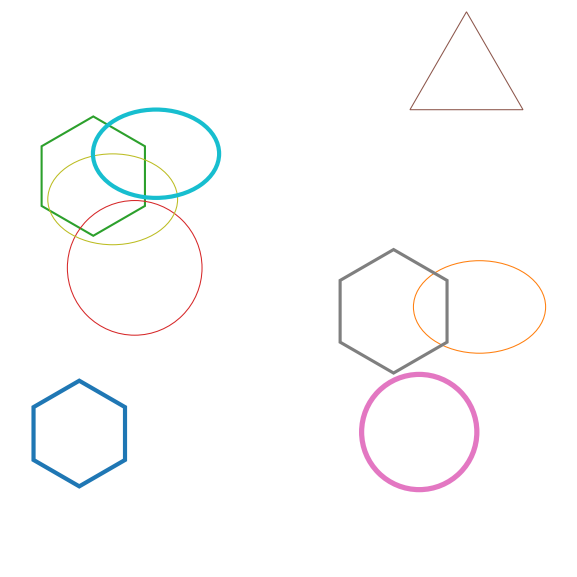[{"shape": "hexagon", "thickness": 2, "radius": 0.46, "center": [0.137, 0.248]}, {"shape": "oval", "thickness": 0.5, "radius": 0.57, "center": [0.83, 0.468]}, {"shape": "hexagon", "thickness": 1, "radius": 0.52, "center": [0.162, 0.694]}, {"shape": "circle", "thickness": 0.5, "radius": 0.58, "center": [0.233, 0.535]}, {"shape": "triangle", "thickness": 0.5, "radius": 0.57, "center": [0.808, 0.866]}, {"shape": "circle", "thickness": 2.5, "radius": 0.5, "center": [0.726, 0.251]}, {"shape": "hexagon", "thickness": 1.5, "radius": 0.53, "center": [0.682, 0.46]}, {"shape": "oval", "thickness": 0.5, "radius": 0.56, "center": [0.195, 0.654]}, {"shape": "oval", "thickness": 2, "radius": 0.55, "center": [0.27, 0.733]}]